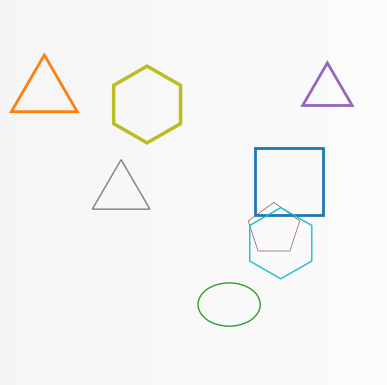[{"shape": "square", "thickness": 2, "radius": 0.43, "center": [0.746, 0.528]}, {"shape": "triangle", "thickness": 2, "radius": 0.49, "center": [0.114, 0.759]}, {"shape": "oval", "thickness": 1, "radius": 0.4, "center": [0.591, 0.209]}, {"shape": "triangle", "thickness": 2, "radius": 0.37, "center": [0.845, 0.763]}, {"shape": "pentagon", "thickness": 0.5, "radius": 0.35, "center": [0.707, 0.405]}, {"shape": "triangle", "thickness": 1, "radius": 0.43, "center": [0.313, 0.5]}, {"shape": "hexagon", "thickness": 2.5, "radius": 0.5, "center": [0.38, 0.729]}, {"shape": "hexagon", "thickness": 1, "radius": 0.46, "center": [0.725, 0.368]}]